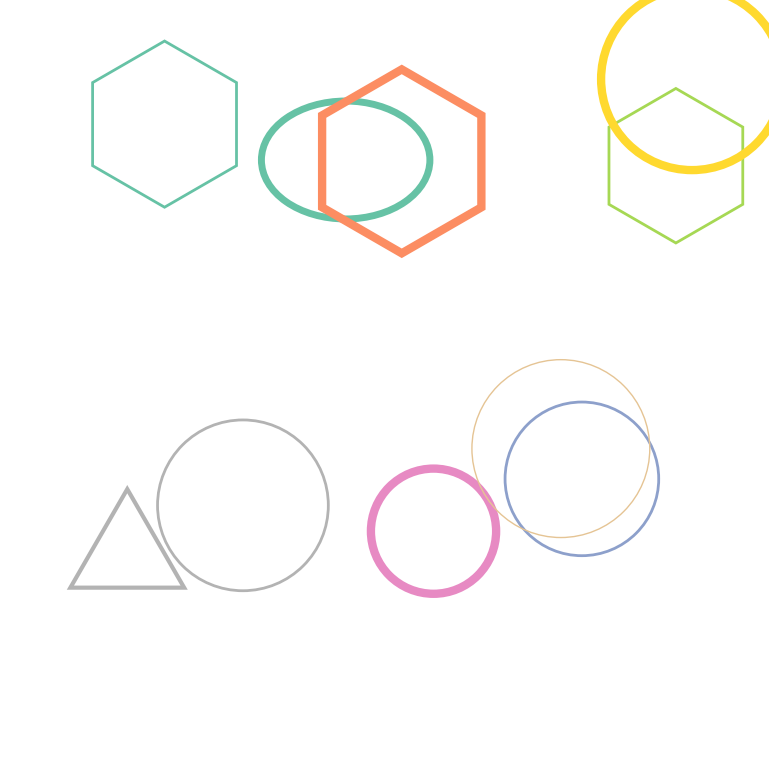[{"shape": "oval", "thickness": 2.5, "radius": 0.55, "center": [0.449, 0.792]}, {"shape": "hexagon", "thickness": 1, "radius": 0.54, "center": [0.214, 0.839]}, {"shape": "hexagon", "thickness": 3, "radius": 0.6, "center": [0.522, 0.79]}, {"shape": "circle", "thickness": 1, "radius": 0.5, "center": [0.756, 0.378]}, {"shape": "circle", "thickness": 3, "radius": 0.41, "center": [0.563, 0.31]}, {"shape": "hexagon", "thickness": 1, "radius": 0.5, "center": [0.878, 0.785]}, {"shape": "circle", "thickness": 3, "radius": 0.59, "center": [0.899, 0.897]}, {"shape": "circle", "thickness": 0.5, "radius": 0.58, "center": [0.728, 0.417]}, {"shape": "circle", "thickness": 1, "radius": 0.55, "center": [0.315, 0.344]}, {"shape": "triangle", "thickness": 1.5, "radius": 0.43, "center": [0.165, 0.279]}]